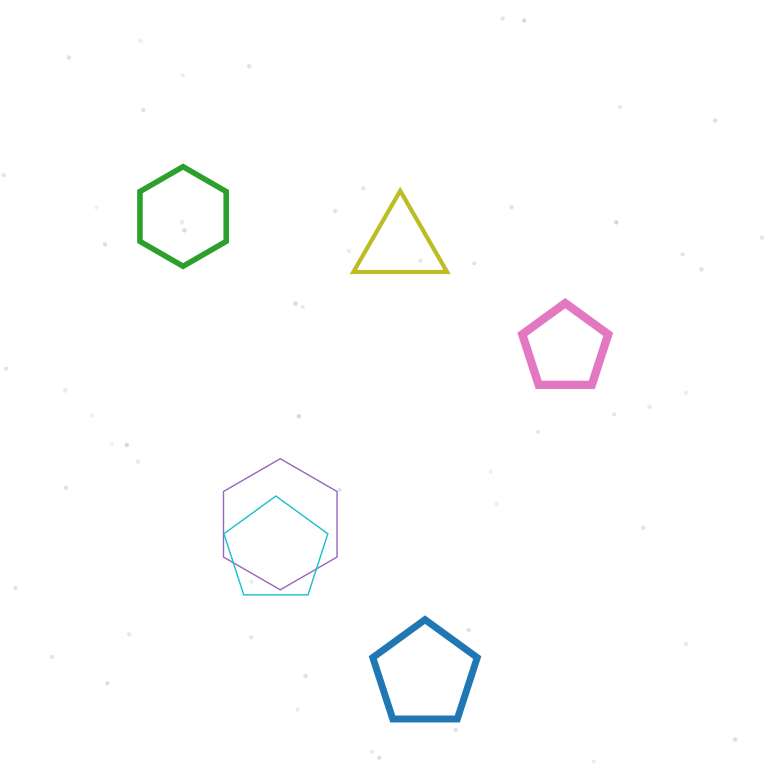[{"shape": "pentagon", "thickness": 2.5, "radius": 0.36, "center": [0.552, 0.124]}, {"shape": "hexagon", "thickness": 2, "radius": 0.32, "center": [0.238, 0.719]}, {"shape": "hexagon", "thickness": 0.5, "radius": 0.43, "center": [0.364, 0.319]}, {"shape": "pentagon", "thickness": 3, "radius": 0.29, "center": [0.734, 0.548]}, {"shape": "triangle", "thickness": 1.5, "radius": 0.35, "center": [0.52, 0.682]}, {"shape": "pentagon", "thickness": 0.5, "radius": 0.35, "center": [0.358, 0.285]}]